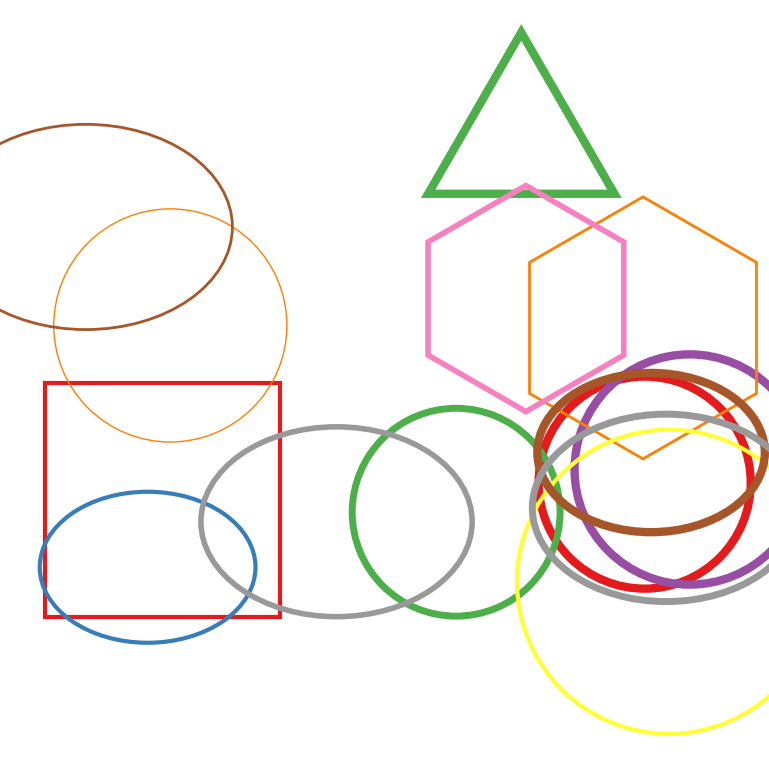[{"shape": "circle", "thickness": 3, "radius": 0.69, "center": [0.837, 0.373]}, {"shape": "square", "thickness": 1.5, "radius": 0.76, "center": [0.211, 0.35]}, {"shape": "oval", "thickness": 1.5, "radius": 0.7, "center": [0.192, 0.263]}, {"shape": "circle", "thickness": 2.5, "radius": 0.67, "center": [0.592, 0.335]}, {"shape": "triangle", "thickness": 3, "radius": 0.7, "center": [0.677, 0.818]}, {"shape": "circle", "thickness": 3, "radius": 0.75, "center": [0.896, 0.39]}, {"shape": "circle", "thickness": 0.5, "radius": 0.76, "center": [0.221, 0.577]}, {"shape": "hexagon", "thickness": 1, "radius": 0.85, "center": [0.835, 0.574]}, {"shape": "circle", "thickness": 1.5, "radius": 0.99, "center": [0.869, 0.244]}, {"shape": "oval", "thickness": 3, "radius": 0.74, "center": [0.846, 0.412]}, {"shape": "oval", "thickness": 1, "radius": 0.95, "center": [0.111, 0.705]}, {"shape": "hexagon", "thickness": 2, "radius": 0.73, "center": [0.683, 0.612]}, {"shape": "oval", "thickness": 2, "radius": 0.88, "center": [0.437, 0.322]}, {"shape": "oval", "thickness": 2.5, "radius": 0.87, "center": [0.865, 0.34]}]